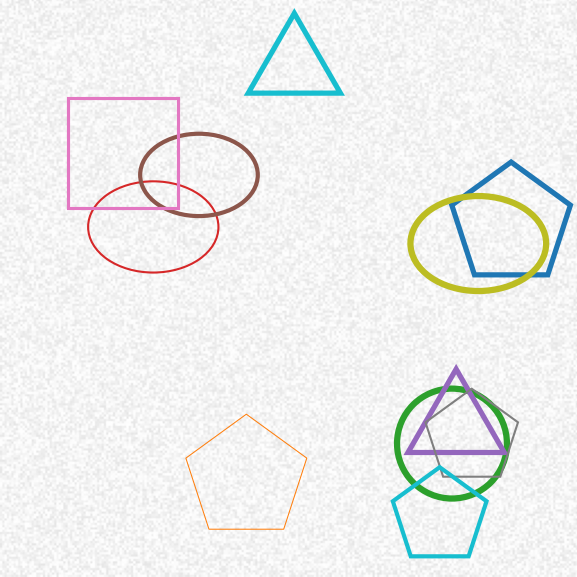[{"shape": "pentagon", "thickness": 2.5, "radius": 0.54, "center": [0.885, 0.611]}, {"shape": "pentagon", "thickness": 0.5, "radius": 0.55, "center": [0.427, 0.172]}, {"shape": "circle", "thickness": 3, "radius": 0.48, "center": [0.783, 0.231]}, {"shape": "oval", "thickness": 1, "radius": 0.56, "center": [0.265, 0.606]}, {"shape": "triangle", "thickness": 2.5, "radius": 0.48, "center": [0.79, 0.264]}, {"shape": "oval", "thickness": 2, "radius": 0.51, "center": [0.345, 0.696]}, {"shape": "square", "thickness": 1.5, "radius": 0.48, "center": [0.212, 0.735]}, {"shape": "pentagon", "thickness": 1, "radius": 0.42, "center": [0.817, 0.242]}, {"shape": "oval", "thickness": 3, "radius": 0.59, "center": [0.828, 0.577]}, {"shape": "triangle", "thickness": 2.5, "radius": 0.46, "center": [0.51, 0.884]}, {"shape": "pentagon", "thickness": 2, "radius": 0.43, "center": [0.761, 0.105]}]